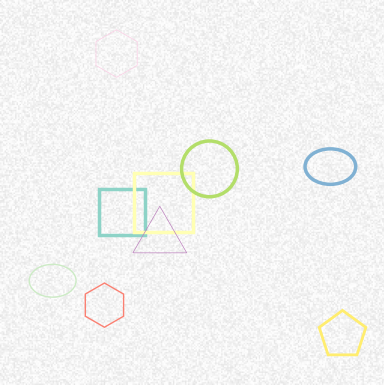[{"shape": "square", "thickness": 2.5, "radius": 0.3, "center": [0.317, 0.449]}, {"shape": "square", "thickness": 2.5, "radius": 0.38, "center": [0.426, 0.475]}, {"shape": "hexagon", "thickness": 1, "radius": 0.29, "center": [0.271, 0.207]}, {"shape": "oval", "thickness": 2.5, "radius": 0.33, "center": [0.858, 0.567]}, {"shape": "circle", "thickness": 2.5, "radius": 0.36, "center": [0.544, 0.561]}, {"shape": "hexagon", "thickness": 0.5, "radius": 0.31, "center": [0.303, 0.861]}, {"shape": "triangle", "thickness": 0.5, "radius": 0.4, "center": [0.415, 0.384]}, {"shape": "oval", "thickness": 1, "radius": 0.3, "center": [0.137, 0.271]}, {"shape": "pentagon", "thickness": 2, "radius": 0.32, "center": [0.89, 0.13]}]